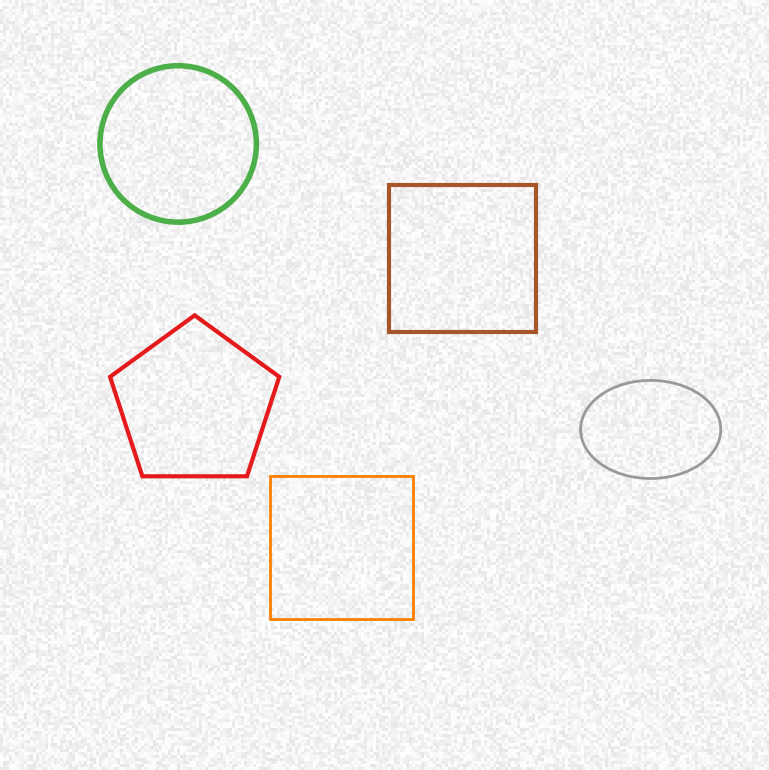[{"shape": "pentagon", "thickness": 1.5, "radius": 0.58, "center": [0.253, 0.475]}, {"shape": "circle", "thickness": 2, "radius": 0.51, "center": [0.231, 0.813]}, {"shape": "square", "thickness": 1, "radius": 0.46, "center": [0.444, 0.289]}, {"shape": "square", "thickness": 1.5, "radius": 0.48, "center": [0.6, 0.664]}, {"shape": "oval", "thickness": 1, "radius": 0.46, "center": [0.845, 0.442]}]